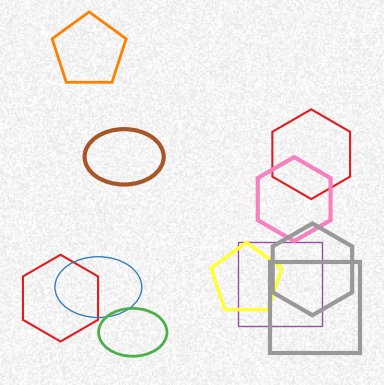[{"shape": "hexagon", "thickness": 1.5, "radius": 0.58, "center": [0.808, 0.599]}, {"shape": "hexagon", "thickness": 1.5, "radius": 0.56, "center": [0.157, 0.226]}, {"shape": "oval", "thickness": 1, "radius": 0.56, "center": [0.255, 0.254]}, {"shape": "oval", "thickness": 2, "radius": 0.44, "center": [0.345, 0.137]}, {"shape": "square", "thickness": 1, "radius": 0.55, "center": [0.727, 0.262]}, {"shape": "pentagon", "thickness": 2, "radius": 0.51, "center": [0.232, 0.868]}, {"shape": "pentagon", "thickness": 2.5, "radius": 0.48, "center": [0.64, 0.274]}, {"shape": "oval", "thickness": 3, "radius": 0.51, "center": [0.322, 0.593]}, {"shape": "hexagon", "thickness": 3, "radius": 0.55, "center": [0.764, 0.483]}, {"shape": "square", "thickness": 3, "radius": 0.59, "center": [0.819, 0.201]}, {"shape": "hexagon", "thickness": 3, "radius": 0.6, "center": [0.811, 0.3]}]